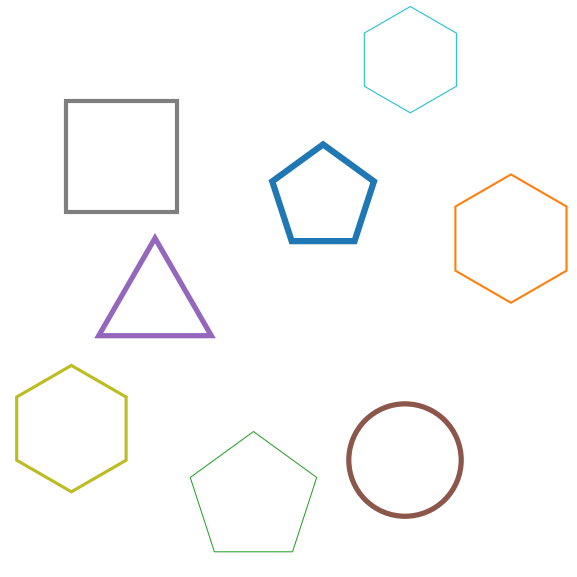[{"shape": "pentagon", "thickness": 3, "radius": 0.46, "center": [0.559, 0.656]}, {"shape": "hexagon", "thickness": 1, "radius": 0.56, "center": [0.885, 0.586]}, {"shape": "pentagon", "thickness": 0.5, "radius": 0.58, "center": [0.439, 0.137]}, {"shape": "triangle", "thickness": 2.5, "radius": 0.56, "center": [0.268, 0.474]}, {"shape": "circle", "thickness": 2.5, "radius": 0.49, "center": [0.701, 0.202]}, {"shape": "square", "thickness": 2, "radius": 0.48, "center": [0.211, 0.729]}, {"shape": "hexagon", "thickness": 1.5, "radius": 0.55, "center": [0.124, 0.257]}, {"shape": "hexagon", "thickness": 0.5, "radius": 0.46, "center": [0.711, 0.896]}]